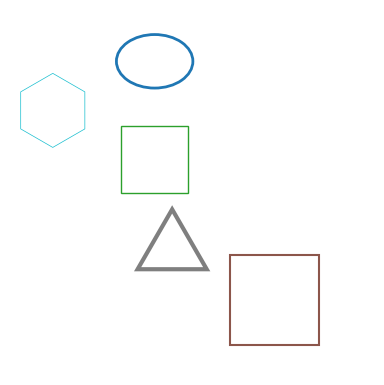[{"shape": "oval", "thickness": 2, "radius": 0.5, "center": [0.402, 0.841]}, {"shape": "square", "thickness": 1, "radius": 0.44, "center": [0.401, 0.586]}, {"shape": "square", "thickness": 1.5, "radius": 0.58, "center": [0.713, 0.221]}, {"shape": "triangle", "thickness": 3, "radius": 0.52, "center": [0.447, 0.353]}, {"shape": "hexagon", "thickness": 0.5, "radius": 0.48, "center": [0.137, 0.713]}]